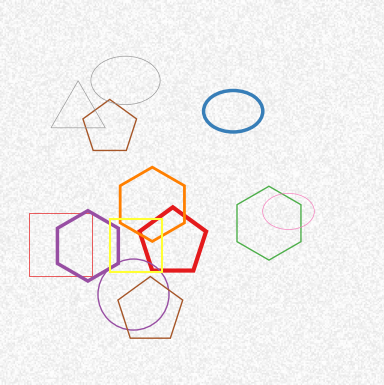[{"shape": "square", "thickness": 0.5, "radius": 0.41, "center": [0.157, 0.365]}, {"shape": "pentagon", "thickness": 3, "radius": 0.45, "center": [0.449, 0.371]}, {"shape": "oval", "thickness": 2.5, "radius": 0.38, "center": [0.606, 0.711]}, {"shape": "hexagon", "thickness": 1, "radius": 0.48, "center": [0.699, 0.42]}, {"shape": "hexagon", "thickness": 2.5, "radius": 0.46, "center": [0.228, 0.361]}, {"shape": "circle", "thickness": 1, "radius": 0.46, "center": [0.347, 0.235]}, {"shape": "hexagon", "thickness": 2, "radius": 0.48, "center": [0.396, 0.469]}, {"shape": "square", "thickness": 1.5, "radius": 0.34, "center": [0.353, 0.363]}, {"shape": "pentagon", "thickness": 1, "radius": 0.44, "center": [0.39, 0.193]}, {"shape": "pentagon", "thickness": 1, "radius": 0.37, "center": [0.285, 0.668]}, {"shape": "oval", "thickness": 0.5, "radius": 0.34, "center": [0.749, 0.451]}, {"shape": "triangle", "thickness": 0.5, "radius": 0.41, "center": [0.203, 0.709]}, {"shape": "oval", "thickness": 0.5, "radius": 0.45, "center": [0.326, 0.791]}]